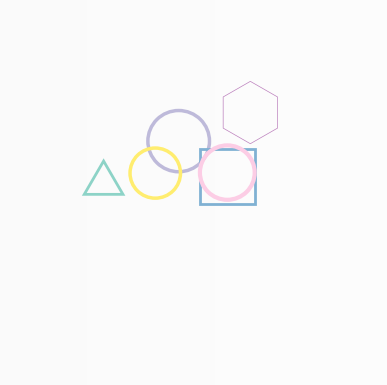[{"shape": "triangle", "thickness": 2, "radius": 0.29, "center": [0.267, 0.524]}, {"shape": "circle", "thickness": 2.5, "radius": 0.4, "center": [0.461, 0.633]}, {"shape": "square", "thickness": 2, "radius": 0.36, "center": [0.587, 0.541]}, {"shape": "circle", "thickness": 3, "radius": 0.35, "center": [0.587, 0.552]}, {"shape": "hexagon", "thickness": 0.5, "radius": 0.4, "center": [0.646, 0.708]}, {"shape": "circle", "thickness": 2.5, "radius": 0.33, "center": [0.401, 0.55]}]